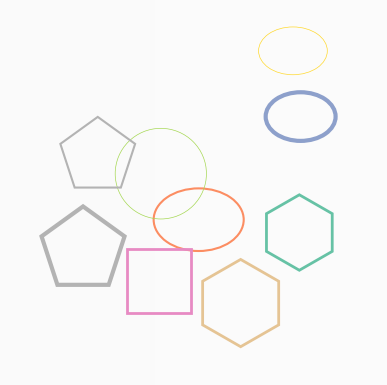[{"shape": "hexagon", "thickness": 2, "radius": 0.49, "center": [0.772, 0.396]}, {"shape": "oval", "thickness": 1.5, "radius": 0.58, "center": [0.513, 0.429]}, {"shape": "oval", "thickness": 3, "radius": 0.45, "center": [0.776, 0.697]}, {"shape": "square", "thickness": 2, "radius": 0.42, "center": [0.41, 0.27]}, {"shape": "circle", "thickness": 0.5, "radius": 0.59, "center": [0.415, 0.549]}, {"shape": "oval", "thickness": 0.5, "radius": 0.44, "center": [0.756, 0.868]}, {"shape": "hexagon", "thickness": 2, "radius": 0.57, "center": [0.621, 0.213]}, {"shape": "pentagon", "thickness": 3, "radius": 0.56, "center": [0.214, 0.351]}, {"shape": "pentagon", "thickness": 1.5, "radius": 0.51, "center": [0.252, 0.595]}]